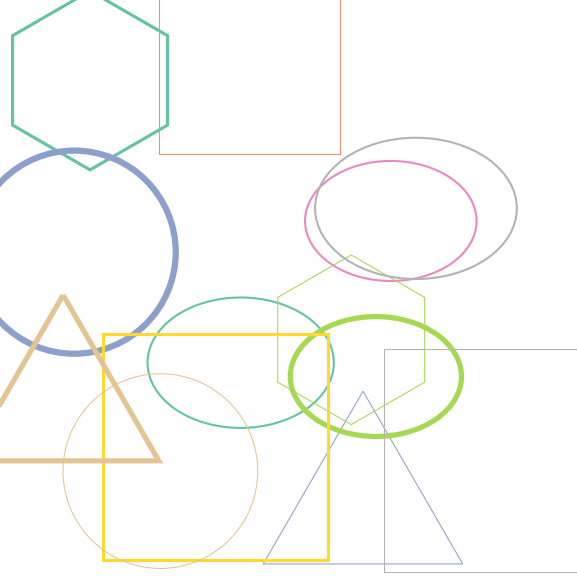[{"shape": "oval", "thickness": 1, "radius": 0.81, "center": [0.417, 0.371]}, {"shape": "hexagon", "thickness": 1.5, "radius": 0.77, "center": [0.156, 0.86]}, {"shape": "square", "thickness": 0.5, "radius": 0.78, "center": [0.432, 0.889]}, {"shape": "triangle", "thickness": 0.5, "radius": 1.0, "center": [0.629, 0.122]}, {"shape": "circle", "thickness": 3, "radius": 0.88, "center": [0.128, 0.563]}, {"shape": "oval", "thickness": 1, "radius": 0.74, "center": [0.677, 0.617]}, {"shape": "oval", "thickness": 2.5, "radius": 0.74, "center": [0.651, 0.347]}, {"shape": "hexagon", "thickness": 0.5, "radius": 0.73, "center": [0.608, 0.411]}, {"shape": "square", "thickness": 1.5, "radius": 0.98, "center": [0.373, 0.225]}, {"shape": "circle", "thickness": 0.5, "radius": 0.84, "center": [0.278, 0.183]}, {"shape": "triangle", "thickness": 2.5, "radius": 0.96, "center": [0.109, 0.297]}, {"shape": "square", "thickness": 0.5, "radius": 0.97, "center": [0.858, 0.202]}, {"shape": "oval", "thickness": 1, "radius": 0.87, "center": [0.72, 0.638]}]